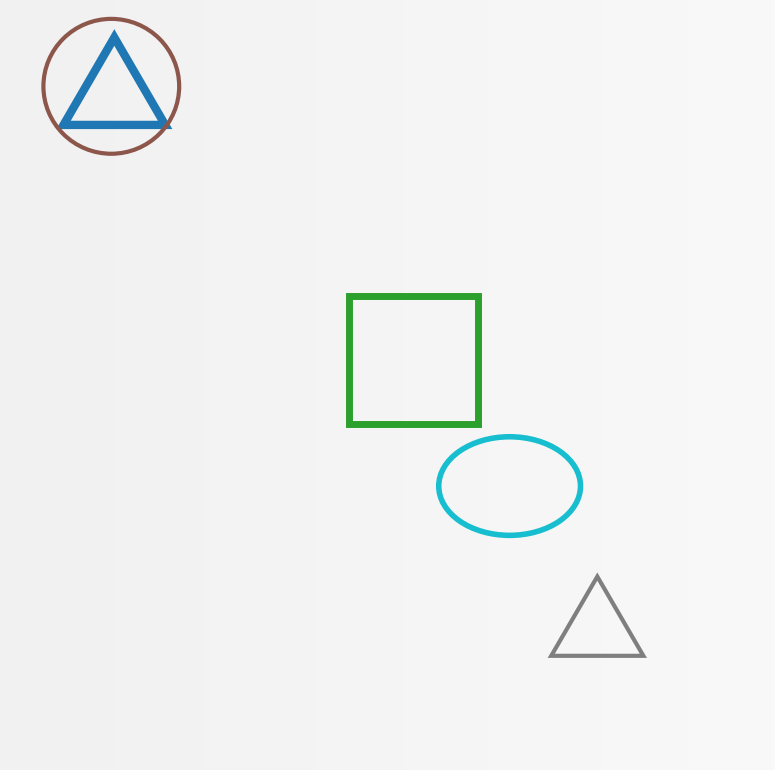[{"shape": "triangle", "thickness": 3, "radius": 0.38, "center": [0.148, 0.876]}, {"shape": "square", "thickness": 2.5, "radius": 0.42, "center": [0.533, 0.532]}, {"shape": "circle", "thickness": 1.5, "radius": 0.44, "center": [0.144, 0.888]}, {"shape": "triangle", "thickness": 1.5, "radius": 0.34, "center": [0.771, 0.183]}, {"shape": "oval", "thickness": 2, "radius": 0.46, "center": [0.658, 0.369]}]